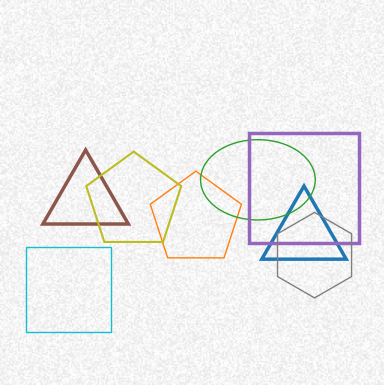[{"shape": "triangle", "thickness": 2.5, "radius": 0.63, "center": [0.79, 0.39]}, {"shape": "pentagon", "thickness": 1, "radius": 0.62, "center": [0.509, 0.431]}, {"shape": "oval", "thickness": 1, "radius": 0.74, "center": [0.67, 0.533]}, {"shape": "square", "thickness": 2.5, "radius": 0.72, "center": [0.79, 0.512]}, {"shape": "triangle", "thickness": 2.5, "radius": 0.64, "center": [0.222, 0.482]}, {"shape": "hexagon", "thickness": 1, "radius": 0.56, "center": [0.817, 0.337]}, {"shape": "pentagon", "thickness": 1.5, "radius": 0.65, "center": [0.347, 0.476]}, {"shape": "square", "thickness": 1, "radius": 0.55, "center": [0.177, 0.248]}]